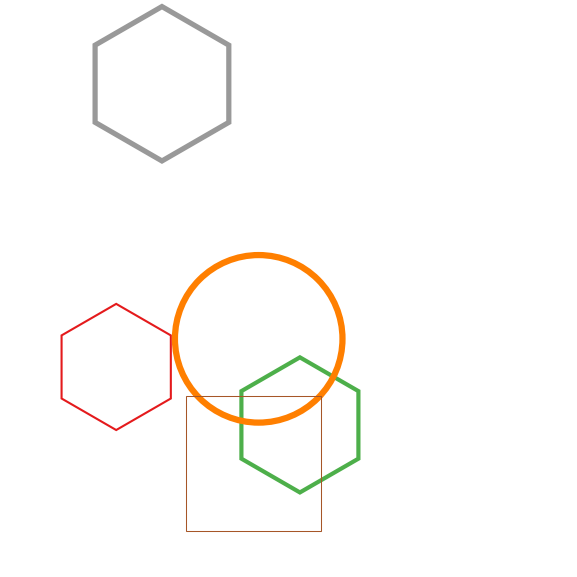[{"shape": "hexagon", "thickness": 1, "radius": 0.55, "center": [0.201, 0.364]}, {"shape": "hexagon", "thickness": 2, "radius": 0.58, "center": [0.519, 0.263]}, {"shape": "circle", "thickness": 3, "radius": 0.73, "center": [0.448, 0.412]}, {"shape": "square", "thickness": 0.5, "radius": 0.59, "center": [0.439, 0.197]}, {"shape": "hexagon", "thickness": 2.5, "radius": 0.67, "center": [0.28, 0.854]}]